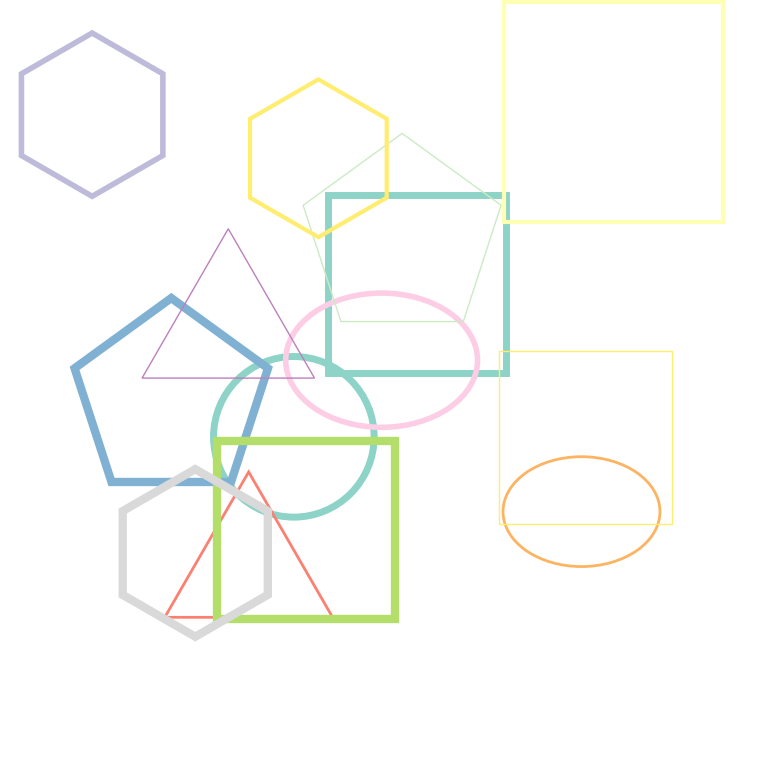[{"shape": "circle", "thickness": 2.5, "radius": 0.52, "center": [0.382, 0.433]}, {"shape": "square", "thickness": 2.5, "radius": 0.58, "center": [0.541, 0.631]}, {"shape": "square", "thickness": 1.5, "radius": 0.71, "center": [0.797, 0.855]}, {"shape": "hexagon", "thickness": 2, "radius": 0.53, "center": [0.12, 0.851]}, {"shape": "triangle", "thickness": 1, "radius": 0.63, "center": [0.323, 0.261]}, {"shape": "pentagon", "thickness": 3, "radius": 0.66, "center": [0.222, 0.481]}, {"shape": "oval", "thickness": 1, "radius": 0.51, "center": [0.755, 0.336]}, {"shape": "square", "thickness": 3, "radius": 0.58, "center": [0.397, 0.312]}, {"shape": "oval", "thickness": 2, "radius": 0.62, "center": [0.496, 0.532]}, {"shape": "hexagon", "thickness": 3, "radius": 0.54, "center": [0.254, 0.282]}, {"shape": "triangle", "thickness": 0.5, "radius": 0.65, "center": [0.296, 0.574]}, {"shape": "pentagon", "thickness": 0.5, "radius": 0.68, "center": [0.522, 0.692]}, {"shape": "square", "thickness": 0.5, "radius": 0.56, "center": [0.76, 0.431]}, {"shape": "hexagon", "thickness": 1.5, "radius": 0.51, "center": [0.413, 0.794]}]